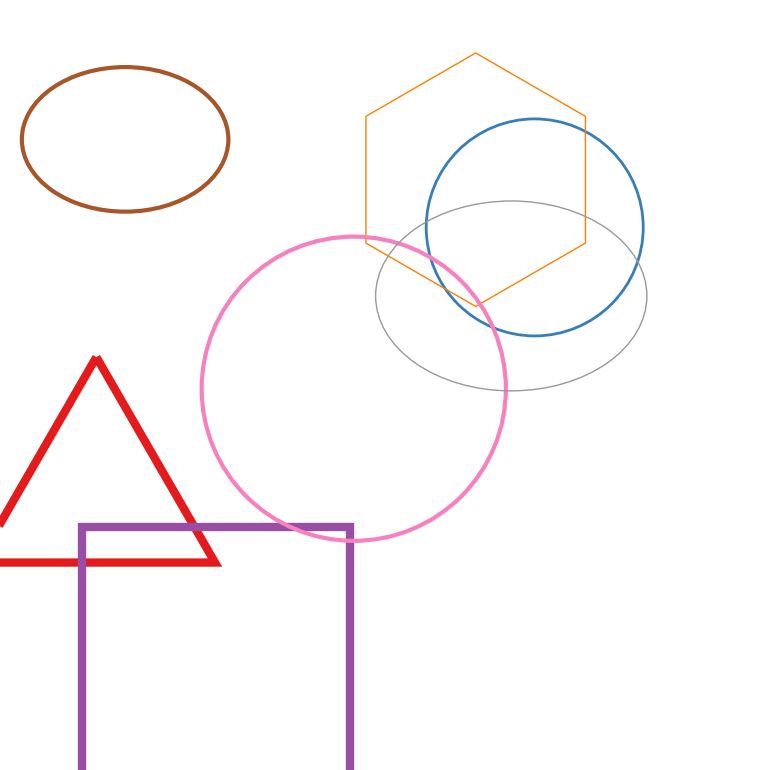[{"shape": "triangle", "thickness": 3, "radius": 0.89, "center": [0.125, 0.358]}, {"shape": "circle", "thickness": 1, "radius": 0.7, "center": [0.694, 0.705]}, {"shape": "square", "thickness": 3, "radius": 0.87, "center": [0.28, 0.142]}, {"shape": "hexagon", "thickness": 0.5, "radius": 0.82, "center": [0.618, 0.767]}, {"shape": "oval", "thickness": 1.5, "radius": 0.67, "center": [0.162, 0.819]}, {"shape": "circle", "thickness": 1.5, "radius": 0.99, "center": [0.459, 0.495]}, {"shape": "oval", "thickness": 0.5, "radius": 0.88, "center": [0.664, 0.616]}]